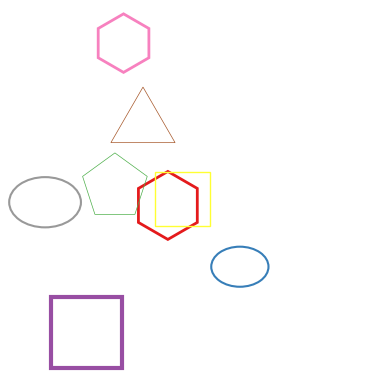[{"shape": "hexagon", "thickness": 2, "radius": 0.44, "center": [0.436, 0.466]}, {"shape": "oval", "thickness": 1.5, "radius": 0.37, "center": [0.623, 0.307]}, {"shape": "pentagon", "thickness": 0.5, "radius": 0.44, "center": [0.298, 0.515]}, {"shape": "square", "thickness": 3, "radius": 0.46, "center": [0.225, 0.136]}, {"shape": "square", "thickness": 1, "radius": 0.35, "center": [0.474, 0.484]}, {"shape": "triangle", "thickness": 0.5, "radius": 0.48, "center": [0.371, 0.678]}, {"shape": "hexagon", "thickness": 2, "radius": 0.38, "center": [0.321, 0.888]}, {"shape": "oval", "thickness": 1.5, "radius": 0.47, "center": [0.117, 0.475]}]